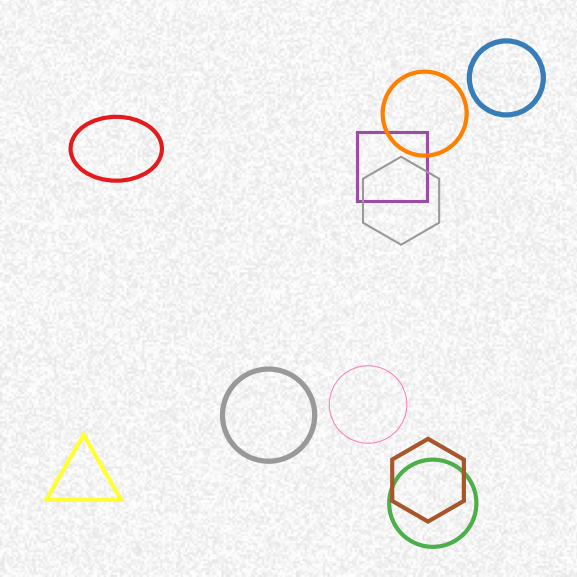[{"shape": "oval", "thickness": 2, "radius": 0.4, "center": [0.201, 0.742]}, {"shape": "circle", "thickness": 2.5, "radius": 0.32, "center": [0.877, 0.864]}, {"shape": "circle", "thickness": 2, "radius": 0.38, "center": [0.749, 0.128]}, {"shape": "square", "thickness": 1.5, "radius": 0.3, "center": [0.679, 0.711]}, {"shape": "circle", "thickness": 2, "radius": 0.36, "center": [0.735, 0.802]}, {"shape": "triangle", "thickness": 2, "radius": 0.37, "center": [0.145, 0.171]}, {"shape": "hexagon", "thickness": 2, "radius": 0.36, "center": [0.741, 0.168]}, {"shape": "circle", "thickness": 0.5, "radius": 0.34, "center": [0.637, 0.299]}, {"shape": "hexagon", "thickness": 1, "radius": 0.38, "center": [0.695, 0.652]}, {"shape": "circle", "thickness": 2.5, "radius": 0.4, "center": [0.465, 0.28]}]